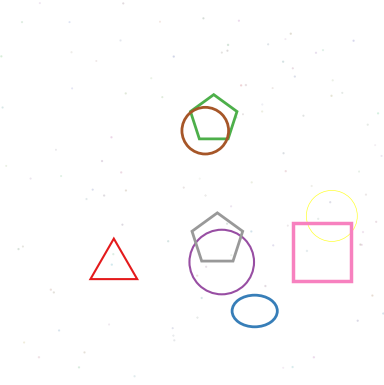[{"shape": "triangle", "thickness": 1.5, "radius": 0.35, "center": [0.296, 0.31]}, {"shape": "oval", "thickness": 2, "radius": 0.29, "center": [0.662, 0.192]}, {"shape": "pentagon", "thickness": 2, "radius": 0.32, "center": [0.555, 0.691]}, {"shape": "circle", "thickness": 1.5, "radius": 0.42, "center": [0.576, 0.319]}, {"shape": "circle", "thickness": 0.5, "radius": 0.33, "center": [0.862, 0.439]}, {"shape": "circle", "thickness": 2, "radius": 0.3, "center": [0.533, 0.661]}, {"shape": "square", "thickness": 2.5, "radius": 0.38, "center": [0.836, 0.345]}, {"shape": "pentagon", "thickness": 2, "radius": 0.35, "center": [0.565, 0.378]}]